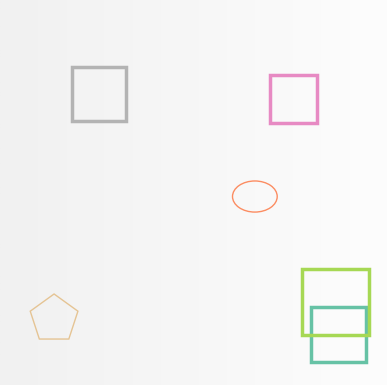[{"shape": "square", "thickness": 2.5, "radius": 0.36, "center": [0.873, 0.132]}, {"shape": "oval", "thickness": 1, "radius": 0.29, "center": [0.658, 0.49]}, {"shape": "square", "thickness": 2.5, "radius": 0.31, "center": [0.758, 0.743]}, {"shape": "square", "thickness": 2.5, "radius": 0.43, "center": [0.866, 0.216]}, {"shape": "pentagon", "thickness": 1, "radius": 0.32, "center": [0.14, 0.172]}, {"shape": "square", "thickness": 2.5, "radius": 0.35, "center": [0.256, 0.756]}]